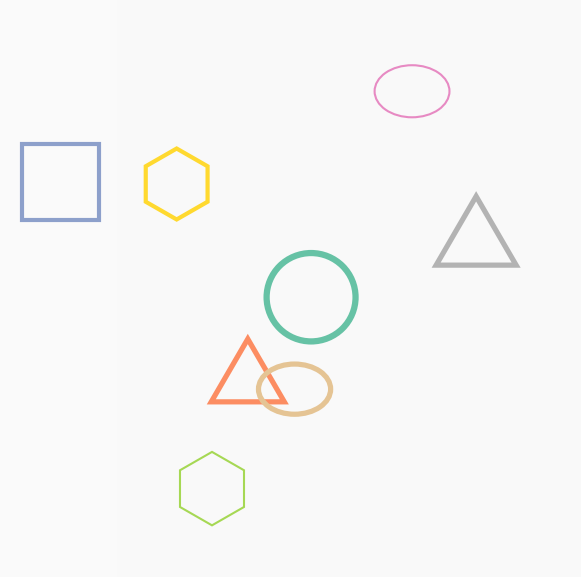[{"shape": "circle", "thickness": 3, "radius": 0.38, "center": [0.535, 0.484]}, {"shape": "triangle", "thickness": 2.5, "radius": 0.36, "center": [0.426, 0.34]}, {"shape": "square", "thickness": 2, "radius": 0.33, "center": [0.104, 0.684]}, {"shape": "oval", "thickness": 1, "radius": 0.32, "center": [0.709, 0.841]}, {"shape": "hexagon", "thickness": 1, "radius": 0.32, "center": [0.365, 0.153]}, {"shape": "hexagon", "thickness": 2, "radius": 0.31, "center": [0.304, 0.681]}, {"shape": "oval", "thickness": 2.5, "radius": 0.31, "center": [0.507, 0.325]}, {"shape": "triangle", "thickness": 2.5, "radius": 0.4, "center": [0.819, 0.58]}]